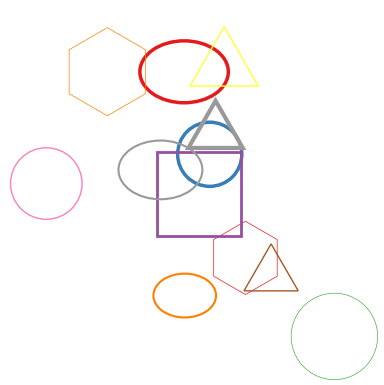[{"shape": "hexagon", "thickness": 0.5, "radius": 0.48, "center": [0.637, 0.33]}, {"shape": "oval", "thickness": 2.5, "radius": 0.57, "center": [0.478, 0.813]}, {"shape": "circle", "thickness": 2.5, "radius": 0.42, "center": [0.545, 0.599]}, {"shape": "circle", "thickness": 0.5, "radius": 0.56, "center": [0.869, 0.126]}, {"shape": "square", "thickness": 2, "radius": 0.54, "center": [0.518, 0.496]}, {"shape": "hexagon", "thickness": 0.5, "radius": 0.57, "center": [0.279, 0.814]}, {"shape": "oval", "thickness": 1.5, "radius": 0.41, "center": [0.48, 0.232]}, {"shape": "triangle", "thickness": 1, "radius": 0.51, "center": [0.582, 0.828]}, {"shape": "triangle", "thickness": 1, "radius": 0.41, "center": [0.704, 0.285]}, {"shape": "circle", "thickness": 1, "radius": 0.46, "center": [0.12, 0.523]}, {"shape": "triangle", "thickness": 3, "radius": 0.41, "center": [0.56, 0.657]}, {"shape": "oval", "thickness": 1.5, "radius": 0.54, "center": [0.417, 0.559]}]